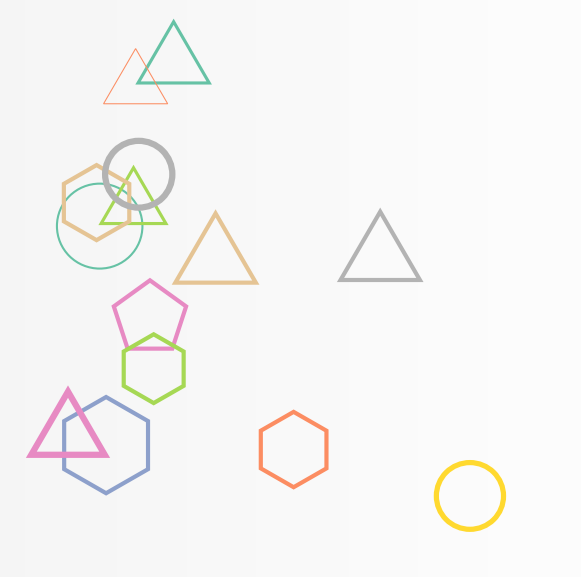[{"shape": "circle", "thickness": 1, "radius": 0.37, "center": [0.171, 0.608]}, {"shape": "triangle", "thickness": 1.5, "radius": 0.35, "center": [0.299, 0.891]}, {"shape": "triangle", "thickness": 0.5, "radius": 0.32, "center": [0.233, 0.851]}, {"shape": "hexagon", "thickness": 2, "radius": 0.33, "center": [0.505, 0.221]}, {"shape": "hexagon", "thickness": 2, "radius": 0.42, "center": [0.183, 0.228]}, {"shape": "pentagon", "thickness": 2, "radius": 0.33, "center": [0.258, 0.448]}, {"shape": "triangle", "thickness": 3, "radius": 0.36, "center": [0.117, 0.248]}, {"shape": "triangle", "thickness": 1.5, "radius": 0.32, "center": [0.23, 0.644]}, {"shape": "hexagon", "thickness": 2, "radius": 0.3, "center": [0.264, 0.361]}, {"shape": "circle", "thickness": 2.5, "radius": 0.29, "center": [0.809, 0.14]}, {"shape": "hexagon", "thickness": 2, "radius": 0.32, "center": [0.166, 0.648]}, {"shape": "triangle", "thickness": 2, "radius": 0.4, "center": [0.371, 0.55]}, {"shape": "circle", "thickness": 3, "radius": 0.29, "center": [0.239, 0.697]}, {"shape": "triangle", "thickness": 2, "radius": 0.39, "center": [0.654, 0.554]}]